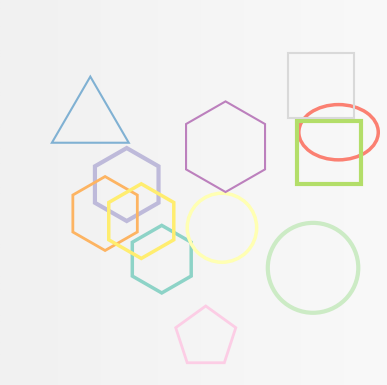[{"shape": "hexagon", "thickness": 2.5, "radius": 0.44, "center": [0.417, 0.327]}, {"shape": "circle", "thickness": 2.5, "radius": 0.45, "center": [0.573, 0.408]}, {"shape": "hexagon", "thickness": 3, "radius": 0.47, "center": [0.327, 0.521]}, {"shape": "oval", "thickness": 2.5, "radius": 0.51, "center": [0.874, 0.657]}, {"shape": "triangle", "thickness": 1.5, "radius": 0.57, "center": [0.233, 0.687]}, {"shape": "hexagon", "thickness": 2, "radius": 0.48, "center": [0.271, 0.445]}, {"shape": "square", "thickness": 3, "radius": 0.41, "center": [0.848, 0.604]}, {"shape": "pentagon", "thickness": 2, "radius": 0.41, "center": [0.531, 0.124]}, {"shape": "square", "thickness": 1.5, "radius": 0.43, "center": [0.829, 0.777]}, {"shape": "hexagon", "thickness": 1.5, "radius": 0.59, "center": [0.582, 0.619]}, {"shape": "circle", "thickness": 3, "radius": 0.58, "center": [0.808, 0.304]}, {"shape": "hexagon", "thickness": 2.5, "radius": 0.48, "center": [0.365, 0.426]}]